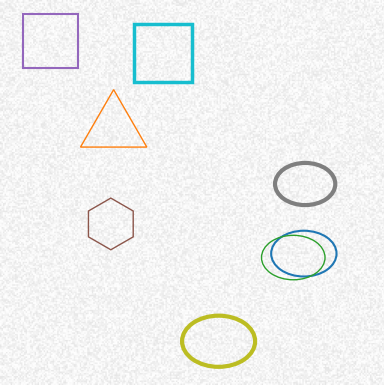[{"shape": "oval", "thickness": 1.5, "radius": 0.42, "center": [0.789, 0.341]}, {"shape": "triangle", "thickness": 1, "radius": 0.5, "center": [0.295, 0.668]}, {"shape": "oval", "thickness": 1, "radius": 0.41, "center": [0.762, 0.331]}, {"shape": "square", "thickness": 1.5, "radius": 0.36, "center": [0.132, 0.893]}, {"shape": "hexagon", "thickness": 1, "radius": 0.34, "center": [0.288, 0.418]}, {"shape": "oval", "thickness": 3, "radius": 0.39, "center": [0.793, 0.522]}, {"shape": "oval", "thickness": 3, "radius": 0.47, "center": [0.568, 0.114]}, {"shape": "square", "thickness": 2.5, "radius": 0.38, "center": [0.424, 0.862]}]